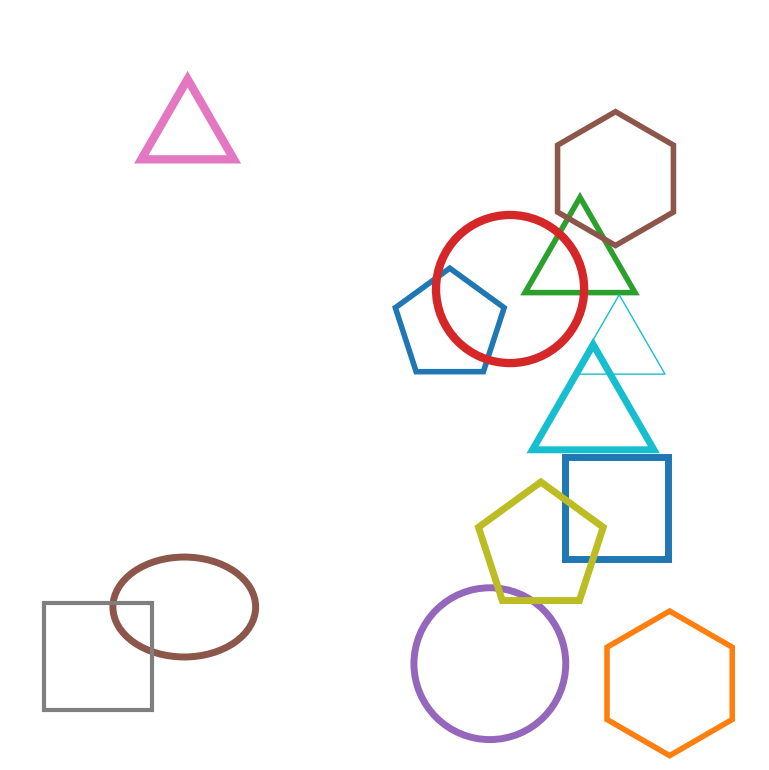[{"shape": "pentagon", "thickness": 2, "radius": 0.37, "center": [0.584, 0.577]}, {"shape": "square", "thickness": 2.5, "radius": 0.33, "center": [0.801, 0.34]}, {"shape": "hexagon", "thickness": 2, "radius": 0.47, "center": [0.87, 0.113]}, {"shape": "triangle", "thickness": 2, "radius": 0.41, "center": [0.753, 0.661]}, {"shape": "circle", "thickness": 3, "radius": 0.48, "center": [0.662, 0.625]}, {"shape": "circle", "thickness": 2.5, "radius": 0.49, "center": [0.636, 0.138]}, {"shape": "oval", "thickness": 2.5, "radius": 0.46, "center": [0.239, 0.212]}, {"shape": "hexagon", "thickness": 2, "radius": 0.43, "center": [0.799, 0.768]}, {"shape": "triangle", "thickness": 3, "radius": 0.35, "center": [0.244, 0.828]}, {"shape": "square", "thickness": 1.5, "radius": 0.35, "center": [0.127, 0.147]}, {"shape": "pentagon", "thickness": 2.5, "radius": 0.43, "center": [0.702, 0.289]}, {"shape": "triangle", "thickness": 2.5, "radius": 0.46, "center": [0.77, 0.461]}, {"shape": "triangle", "thickness": 0.5, "radius": 0.34, "center": [0.804, 0.548]}]